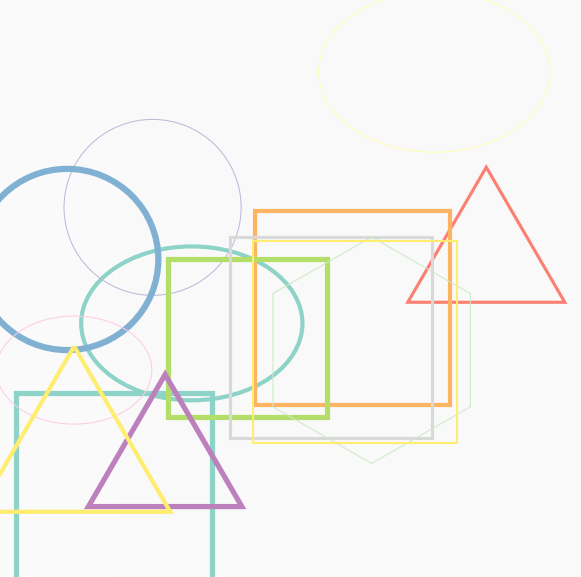[{"shape": "oval", "thickness": 2, "radius": 0.95, "center": [0.33, 0.439]}, {"shape": "square", "thickness": 2.5, "radius": 0.84, "center": [0.196, 0.15]}, {"shape": "oval", "thickness": 0.5, "radius": 0.99, "center": [0.747, 0.875]}, {"shape": "circle", "thickness": 0.5, "radius": 0.76, "center": [0.262, 0.64]}, {"shape": "triangle", "thickness": 1.5, "radius": 0.78, "center": [0.837, 0.554]}, {"shape": "circle", "thickness": 3, "radius": 0.78, "center": [0.116, 0.55]}, {"shape": "square", "thickness": 2, "radius": 0.84, "center": [0.607, 0.466]}, {"shape": "square", "thickness": 2.5, "radius": 0.69, "center": [0.426, 0.414]}, {"shape": "oval", "thickness": 0.5, "radius": 0.67, "center": [0.127, 0.358]}, {"shape": "square", "thickness": 1.5, "radius": 0.87, "center": [0.569, 0.415]}, {"shape": "triangle", "thickness": 2.5, "radius": 0.76, "center": [0.284, 0.198]}, {"shape": "hexagon", "thickness": 0.5, "radius": 0.98, "center": [0.639, 0.393]}, {"shape": "square", "thickness": 1, "radius": 0.88, "center": [0.611, 0.407]}, {"shape": "triangle", "thickness": 2, "radius": 0.95, "center": [0.128, 0.208]}]